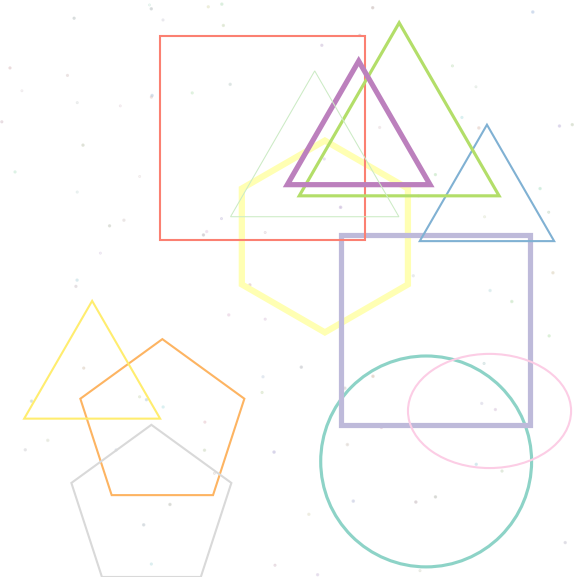[{"shape": "circle", "thickness": 1.5, "radius": 0.91, "center": [0.738, 0.2]}, {"shape": "hexagon", "thickness": 3, "radius": 0.83, "center": [0.563, 0.59]}, {"shape": "square", "thickness": 2.5, "radius": 0.82, "center": [0.754, 0.428]}, {"shape": "square", "thickness": 1, "radius": 0.88, "center": [0.454, 0.76]}, {"shape": "triangle", "thickness": 1, "radius": 0.67, "center": [0.843, 0.649]}, {"shape": "pentagon", "thickness": 1, "radius": 0.75, "center": [0.281, 0.263]}, {"shape": "triangle", "thickness": 1.5, "radius": 1.0, "center": [0.691, 0.76]}, {"shape": "oval", "thickness": 1, "radius": 0.71, "center": [0.848, 0.287]}, {"shape": "pentagon", "thickness": 1, "radius": 0.73, "center": [0.262, 0.118]}, {"shape": "triangle", "thickness": 2.5, "radius": 0.71, "center": [0.621, 0.751]}, {"shape": "triangle", "thickness": 0.5, "radius": 0.84, "center": [0.545, 0.708]}, {"shape": "triangle", "thickness": 1, "radius": 0.68, "center": [0.16, 0.342]}]